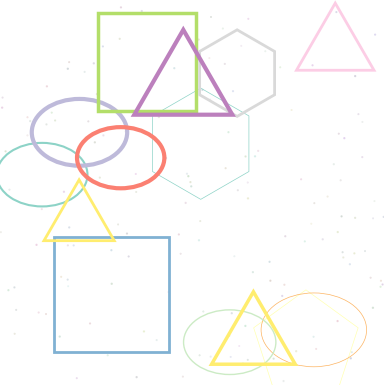[{"shape": "oval", "thickness": 1.5, "radius": 0.59, "center": [0.109, 0.546]}, {"shape": "hexagon", "thickness": 0.5, "radius": 0.72, "center": [0.521, 0.627]}, {"shape": "pentagon", "thickness": 0.5, "radius": 0.71, "center": [0.795, 0.105]}, {"shape": "oval", "thickness": 3, "radius": 0.62, "center": [0.206, 0.656]}, {"shape": "oval", "thickness": 3, "radius": 0.57, "center": [0.313, 0.59]}, {"shape": "square", "thickness": 2, "radius": 0.75, "center": [0.29, 0.235]}, {"shape": "oval", "thickness": 0.5, "radius": 0.69, "center": [0.815, 0.143]}, {"shape": "square", "thickness": 2.5, "radius": 0.64, "center": [0.381, 0.838]}, {"shape": "triangle", "thickness": 2, "radius": 0.58, "center": [0.871, 0.876]}, {"shape": "hexagon", "thickness": 2, "radius": 0.56, "center": [0.616, 0.81]}, {"shape": "triangle", "thickness": 3, "radius": 0.73, "center": [0.476, 0.776]}, {"shape": "oval", "thickness": 1, "radius": 0.6, "center": [0.597, 0.111]}, {"shape": "triangle", "thickness": 2.5, "radius": 0.63, "center": [0.658, 0.117]}, {"shape": "triangle", "thickness": 2, "radius": 0.53, "center": [0.205, 0.428]}]